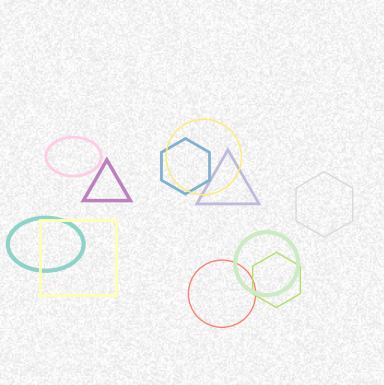[{"shape": "oval", "thickness": 3, "radius": 0.49, "center": [0.119, 0.366]}, {"shape": "square", "thickness": 2, "radius": 0.49, "center": [0.202, 0.331]}, {"shape": "triangle", "thickness": 2, "radius": 0.47, "center": [0.592, 0.517]}, {"shape": "circle", "thickness": 1, "radius": 0.44, "center": [0.577, 0.237]}, {"shape": "hexagon", "thickness": 2, "radius": 0.36, "center": [0.482, 0.568]}, {"shape": "hexagon", "thickness": 1, "radius": 0.36, "center": [0.718, 0.273]}, {"shape": "oval", "thickness": 2, "radius": 0.36, "center": [0.191, 0.593]}, {"shape": "hexagon", "thickness": 1, "radius": 0.42, "center": [0.842, 0.469]}, {"shape": "triangle", "thickness": 2.5, "radius": 0.35, "center": [0.278, 0.514]}, {"shape": "circle", "thickness": 3, "radius": 0.41, "center": [0.693, 0.315]}, {"shape": "circle", "thickness": 1, "radius": 0.49, "center": [0.529, 0.592]}]